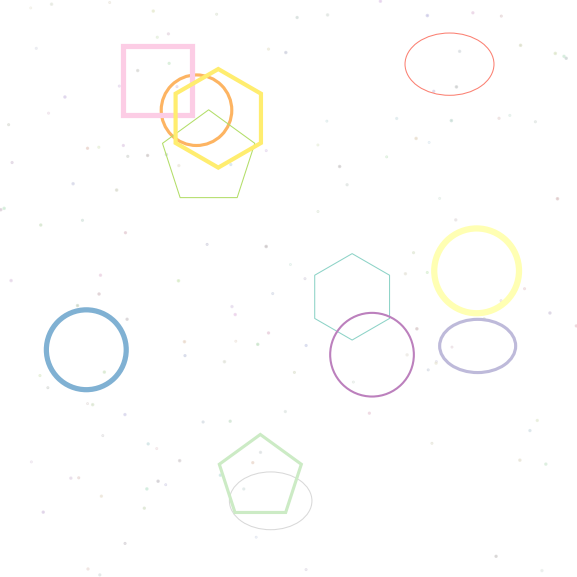[{"shape": "hexagon", "thickness": 0.5, "radius": 0.37, "center": [0.61, 0.485]}, {"shape": "circle", "thickness": 3, "radius": 0.37, "center": [0.825, 0.53]}, {"shape": "oval", "thickness": 1.5, "radius": 0.33, "center": [0.827, 0.4]}, {"shape": "oval", "thickness": 0.5, "radius": 0.39, "center": [0.778, 0.888]}, {"shape": "circle", "thickness": 2.5, "radius": 0.35, "center": [0.149, 0.393]}, {"shape": "circle", "thickness": 1.5, "radius": 0.31, "center": [0.34, 0.808]}, {"shape": "pentagon", "thickness": 0.5, "radius": 0.42, "center": [0.361, 0.725]}, {"shape": "square", "thickness": 2.5, "radius": 0.3, "center": [0.273, 0.859]}, {"shape": "oval", "thickness": 0.5, "radius": 0.36, "center": [0.469, 0.132]}, {"shape": "circle", "thickness": 1, "radius": 0.36, "center": [0.644, 0.385]}, {"shape": "pentagon", "thickness": 1.5, "radius": 0.37, "center": [0.451, 0.172]}, {"shape": "hexagon", "thickness": 2, "radius": 0.43, "center": [0.378, 0.794]}]